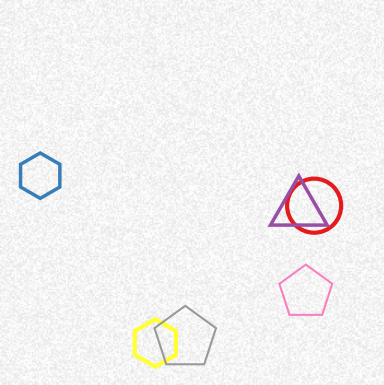[{"shape": "circle", "thickness": 3, "radius": 0.35, "center": [0.816, 0.466]}, {"shape": "hexagon", "thickness": 2.5, "radius": 0.29, "center": [0.104, 0.544]}, {"shape": "triangle", "thickness": 2.5, "radius": 0.42, "center": [0.776, 0.458]}, {"shape": "hexagon", "thickness": 3, "radius": 0.31, "center": [0.403, 0.109]}, {"shape": "pentagon", "thickness": 1.5, "radius": 0.36, "center": [0.794, 0.241]}, {"shape": "pentagon", "thickness": 1.5, "radius": 0.42, "center": [0.481, 0.122]}]